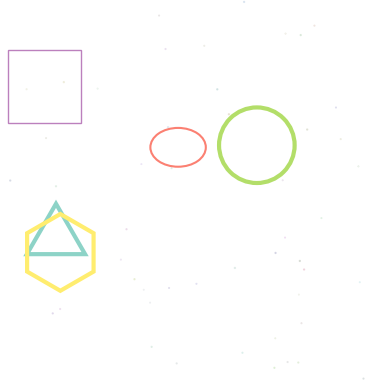[{"shape": "triangle", "thickness": 3, "radius": 0.44, "center": [0.145, 0.383]}, {"shape": "oval", "thickness": 1.5, "radius": 0.36, "center": [0.463, 0.617]}, {"shape": "circle", "thickness": 3, "radius": 0.49, "center": [0.667, 0.623]}, {"shape": "square", "thickness": 1, "radius": 0.47, "center": [0.115, 0.776]}, {"shape": "hexagon", "thickness": 3, "radius": 0.5, "center": [0.157, 0.344]}]